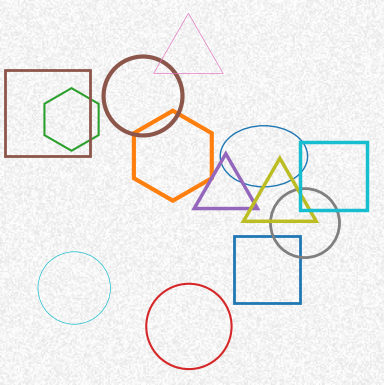[{"shape": "square", "thickness": 2, "radius": 0.43, "center": [0.694, 0.3]}, {"shape": "oval", "thickness": 1, "radius": 0.57, "center": [0.685, 0.594]}, {"shape": "hexagon", "thickness": 3, "radius": 0.58, "center": [0.449, 0.596]}, {"shape": "hexagon", "thickness": 1.5, "radius": 0.41, "center": [0.186, 0.69]}, {"shape": "circle", "thickness": 1.5, "radius": 0.55, "center": [0.491, 0.152]}, {"shape": "triangle", "thickness": 2.5, "radius": 0.47, "center": [0.587, 0.506]}, {"shape": "circle", "thickness": 3, "radius": 0.51, "center": [0.371, 0.751]}, {"shape": "square", "thickness": 2, "radius": 0.56, "center": [0.123, 0.706]}, {"shape": "triangle", "thickness": 0.5, "radius": 0.52, "center": [0.489, 0.861]}, {"shape": "circle", "thickness": 2, "radius": 0.45, "center": [0.792, 0.421]}, {"shape": "triangle", "thickness": 2.5, "radius": 0.55, "center": [0.727, 0.48]}, {"shape": "circle", "thickness": 0.5, "radius": 0.47, "center": [0.193, 0.252]}, {"shape": "square", "thickness": 2.5, "radius": 0.44, "center": [0.867, 0.544]}]